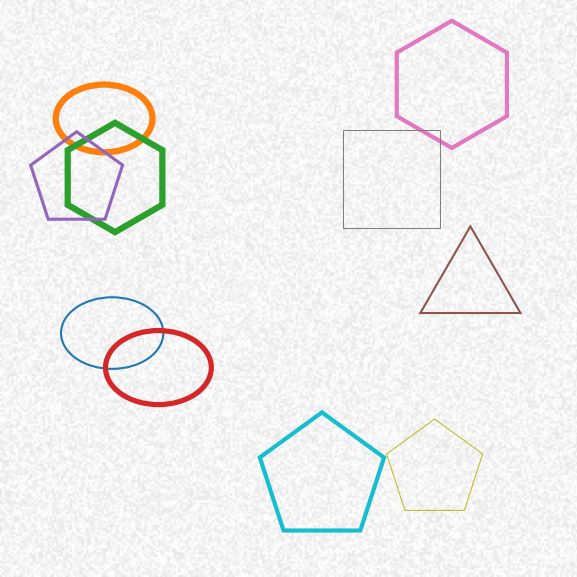[{"shape": "oval", "thickness": 1, "radius": 0.44, "center": [0.194, 0.422]}, {"shape": "oval", "thickness": 3, "radius": 0.42, "center": [0.18, 0.794]}, {"shape": "hexagon", "thickness": 3, "radius": 0.47, "center": [0.199, 0.692]}, {"shape": "oval", "thickness": 2.5, "radius": 0.46, "center": [0.274, 0.363]}, {"shape": "pentagon", "thickness": 1.5, "radius": 0.42, "center": [0.133, 0.687]}, {"shape": "triangle", "thickness": 1, "radius": 0.5, "center": [0.815, 0.507]}, {"shape": "hexagon", "thickness": 2, "radius": 0.55, "center": [0.782, 0.853]}, {"shape": "square", "thickness": 0.5, "radius": 0.42, "center": [0.678, 0.689]}, {"shape": "pentagon", "thickness": 0.5, "radius": 0.44, "center": [0.753, 0.186]}, {"shape": "pentagon", "thickness": 2, "radius": 0.57, "center": [0.557, 0.172]}]